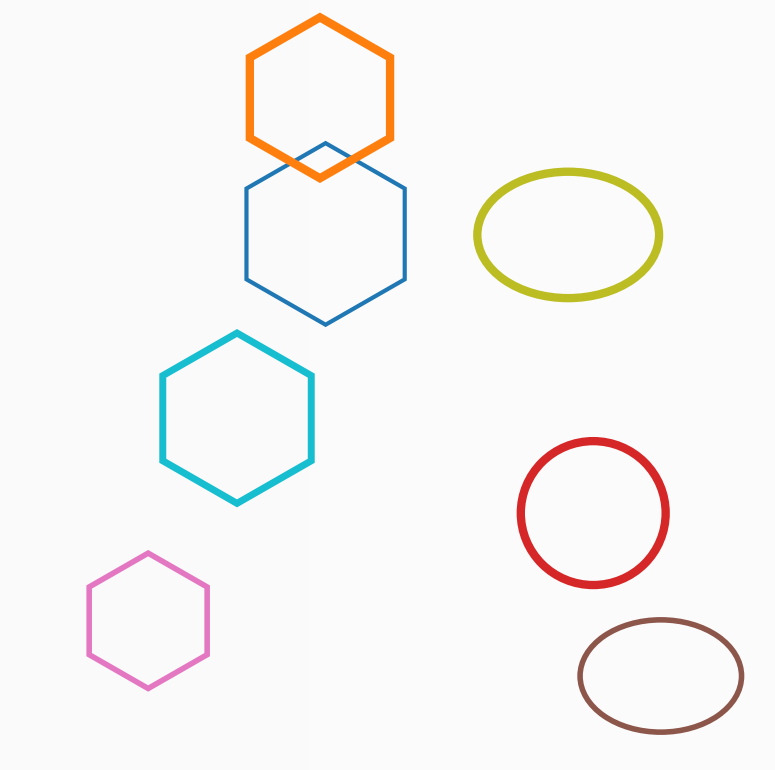[{"shape": "hexagon", "thickness": 1.5, "radius": 0.59, "center": [0.42, 0.696]}, {"shape": "hexagon", "thickness": 3, "radius": 0.52, "center": [0.413, 0.873]}, {"shape": "circle", "thickness": 3, "radius": 0.47, "center": [0.765, 0.334]}, {"shape": "oval", "thickness": 2, "radius": 0.52, "center": [0.853, 0.122]}, {"shape": "hexagon", "thickness": 2, "radius": 0.44, "center": [0.191, 0.194]}, {"shape": "oval", "thickness": 3, "radius": 0.59, "center": [0.733, 0.695]}, {"shape": "hexagon", "thickness": 2.5, "radius": 0.55, "center": [0.306, 0.457]}]